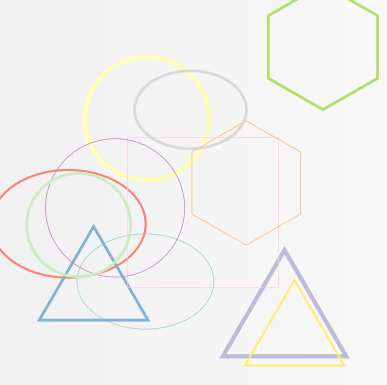[{"shape": "oval", "thickness": 0.5, "radius": 0.88, "center": [0.375, 0.269]}, {"shape": "circle", "thickness": 3, "radius": 0.8, "center": [0.379, 0.693]}, {"shape": "triangle", "thickness": 3, "radius": 0.92, "center": [0.734, 0.166]}, {"shape": "oval", "thickness": 1.5, "radius": 1.0, "center": [0.176, 0.419]}, {"shape": "triangle", "thickness": 2, "radius": 0.81, "center": [0.242, 0.25]}, {"shape": "hexagon", "thickness": 0.5, "radius": 0.81, "center": [0.635, 0.525]}, {"shape": "hexagon", "thickness": 2, "radius": 0.81, "center": [0.833, 0.878]}, {"shape": "square", "thickness": 0.5, "radius": 0.98, "center": [0.522, 0.45]}, {"shape": "oval", "thickness": 2, "radius": 0.72, "center": [0.492, 0.715]}, {"shape": "circle", "thickness": 0.5, "radius": 0.9, "center": [0.297, 0.46]}, {"shape": "circle", "thickness": 2, "radius": 0.67, "center": [0.203, 0.416]}, {"shape": "triangle", "thickness": 1.5, "radius": 0.74, "center": [0.76, 0.125]}]